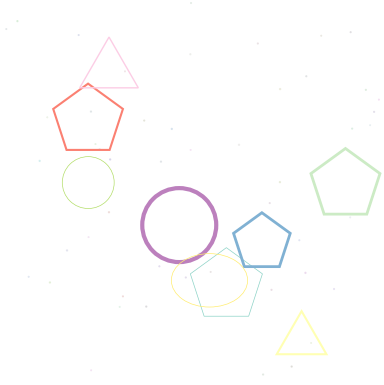[{"shape": "pentagon", "thickness": 0.5, "radius": 0.49, "center": [0.588, 0.258]}, {"shape": "triangle", "thickness": 1.5, "radius": 0.37, "center": [0.783, 0.117]}, {"shape": "pentagon", "thickness": 1.5, "radius": 0.48, "center": [0.229, 0.688]}, {"shape": "pentagon", "thickness": 2, "radius": 0.39, "center": [0.68, 0.37]}, {"shape": "circle", "thickness": 0.5, "radius": 0.34, "center": [0.229, 0.526]}, {"shape": "triangle", "thickness": 1, "radius": 0.44, "center": [0.283, 0.816]}, {"shape": "circle", "thickness": 3, "radius": 0.48, "center": [0.466, 0.415]}, {"shape": "pentagon", "thickness": 2, "radius": 0.47, "center": [0.897, 0.52]}, {"shape": "oval", "thickness": 0.5, "radius": 0.5, "center": [0.544, 0.272]}]